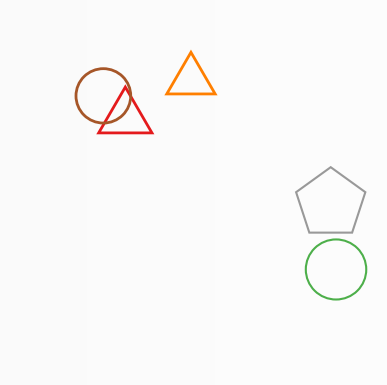[{"shape": "triangle", "thickness": 2, "radius": 0.4, "center": [0.323, 0.694]}, {"shape": "circle", "thickness": 1.5, "radius": 0.39, "center": [0.867, 0.3]}, {"shape": "triangle", "thickness": 2, "radius": 0.36, "center": [0.493, 0.792]}, {"shape": "circle", "thickness": 2, "radius": 0.35, "center": [0.267, 0.751]}, {"shape": "pentagon", "thickness": 1.5, "radius": 0.47, "center": [0.853, 0.472]}]